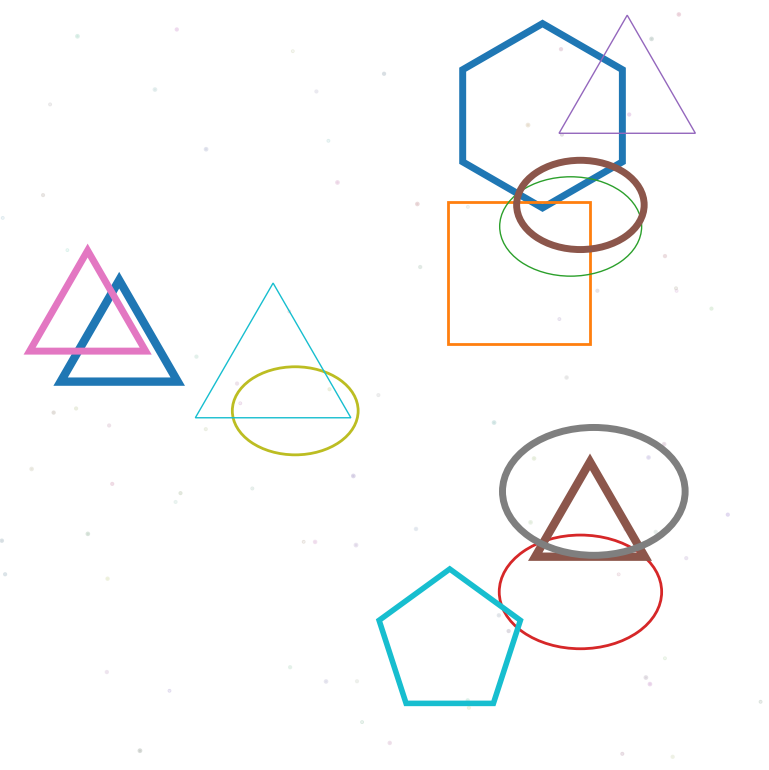[{"shape": "hexagon", "thickness": 2.5, "radius": 0.6, "center": [0.705, 0.85]}, {"shape": "triangle", "thickness": 3, "radius": 0.44, "center": [0.155, 0.548]}, {"shape": "square", "thickness": 1, "radius": 0.46, "center": [0.674, 0.645]}, {"shape": "oval", "thickness": 0.5, "radius": 0.46, "center": [0.741, 0.706]}, {"shape": "oval", "thickness": 1, "radius": 0.53, "center": [0.754, 0.231]}, {"shape": "triangle", "thickness": 0.5, "radius": 0.51, "center": [0.815, 0.878]}, {"shape": "triangle", "thickness": 3, "radius": 0.41, "center": [0.766, 0.318]}, {"shape": "oval", "thickness": 2.5, "radius": 0.41, "center": [0.754, 0.734]}, {"shape": "triangle", "thickness": 2.5, "radius": 0.44, "center": [0.114, 0.588]}, {"shape": "oval", "thickness": 2.5, "radius": 0.59, "center": [0.771, 0.362]}, {"shape": "oval", "thickness": 1, "radius": 0.41, "center": [0.383, 0.466]}, {"shape": "triangle", "thickness": 0.5, "radius": 0.58, "center": [0.355, 0.516]}, {"shape": "pentagon", "thickness": 2, "radius": 0.48, "center": [0.584, 0.165]}]